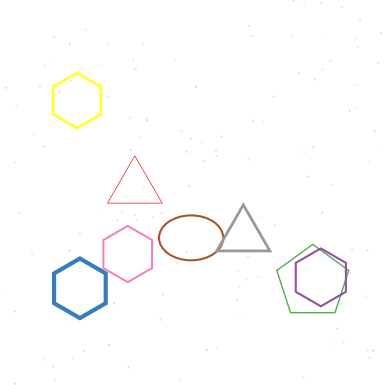[{"shape": "triangle", "thickness": 0.5, "radius": 0.41, "center": [0.35, 0.513]}, {"shape": "hexagon", "thickness": 3, "radius": 0.39, "center": [0.208, 0.251]}, {"shape": "pentagon", "thickness": 1, "radius": 0.49, "center": [0.812, 0.267]}, {"shape": "hexagon", "thickness": 1.5, "radius": 0.38, "center": [0.833, 0.28]}, {"shape": "hexagon", "thickness": 2, "radius": 0.36, "center": [0.2, 0.739]}, {"shape": "oval", "thickness": 1.5, "radius": 0.42, "center": [0.496, 0.382]}, {"shape": "hexagon", "thickness": 1.5, "radius": 0.36, "center": [0.332, 0.34]}, {"shape": "triangle", "thickness": 2, "radius": 0.4, "center": [0.632, 0.388]}]